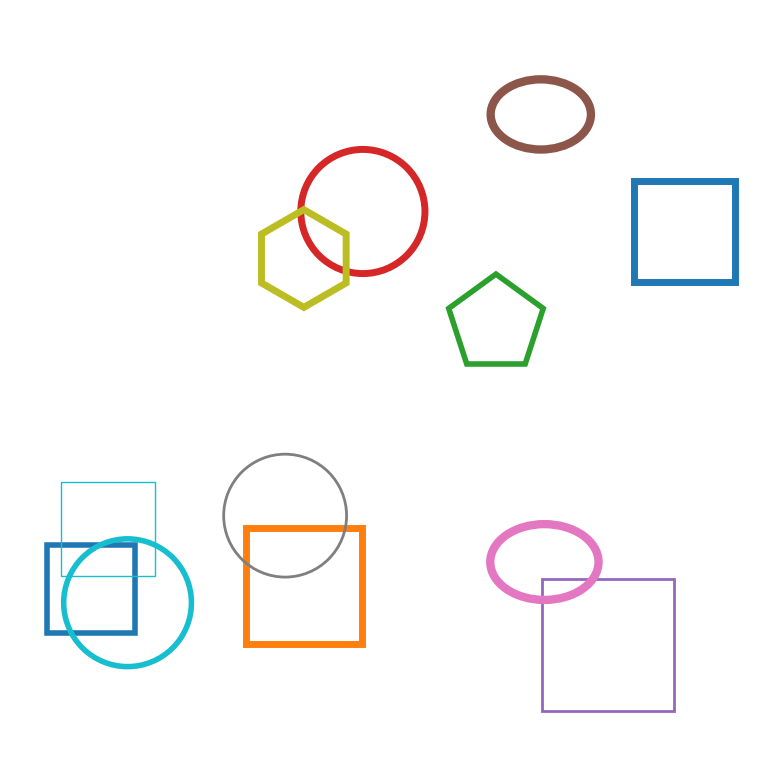[{"shape": "square", "thickness": 2.5, "radius": 0.33, "center": [0.889, 0.699]}, {"shape": "square", "thickness": 2, "radius": 0.29, "center": [0.118, 0.235]}, {"shape": "square", "thickness": 2.5, "radius": 0.38, "center": [0.394, 0.239]}, {"shape": "pentagon", "thickness": 2, "radius": 0.32, "center": [0.644, 0.579]}, {"shape": "circle", "thickness": 2.5, "radius": 0.4, "center": [0.471, 0.725]}, {"shape": "square", "thickness": 1, "radius": 0.43, "center": [0.79, 0.162]}, {"shape": "oval", "thickness": 3, "radius": 0.33, "center": [0.702, 0.851]}, {"shape": "oval", "thickness": 3, "radius": 0.35, "center": [0.707, 0.27]}, {"shape": "circle", "thickness": 1, "radius": 0.4, "center": [0.37, 0.33]}, {"shape": "hexagon", "thickness": 2.5, "radius": 0.32, "center": [0.395, 0.664]}, {"shape": "square", "thickness": 0.5, "radius": 0.31, "center": [0.14, 0.313]}, {"shape": "circle", "thickness": 2, "radius": 0.41, "center": [0.166, 0.217]}]